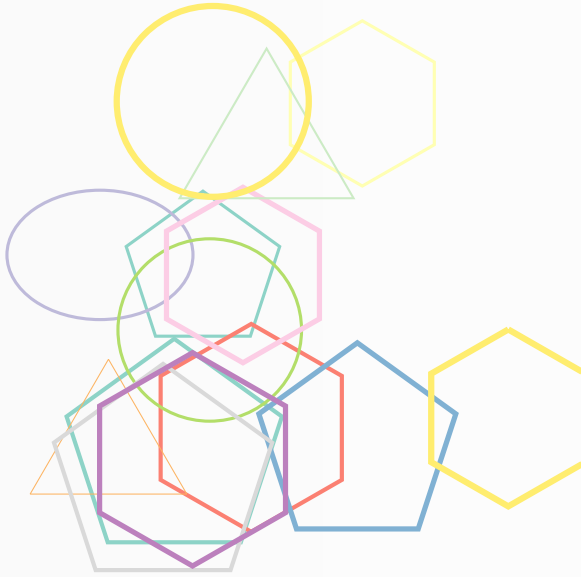[{"shape": "pentagon", "thickness": 2, "radius": 0.97, "center": [0.3, 0.218]}, {"shape": "pentagon", "thickness": 1.5, "radius": 0.69, "center": [0.349, 0.529]}, {"shape": "hexagon", "thickness": 1.5, "radius": 0.72, "center": [0.623, 0.82]}, {"shape": "oval", "thickness": 1.5, "radius": 0.8, "center": [0.172, 0.558]}, {"shape": "hexagon", "thickness": 2, "radius": 0.9, "center": [0.432, 0.258]}, {"shape": "pentagon", "thickness": 2.5, "radius": 0.89, "center": [0.615, 0.227]}, {"shape": "triangle", "thickness": 0.5, "radius": 0.78, "center": [0.187, 0.221]}, {"shape": "circle", "thickness": 1.5, "radius": 0.79, "center": [0.361, 0.428]}, {"shape": "hexagon", "thickness": 2.5, "radius": 0.76, "center": [0.418, 0.523]}, {"shape": "pentagon", "thickness": 2, "radius": 0.99, "center": [0.281, 0.172]}, {"shape": "hexagon", "thickness": 2.5, "radius": 0.92, "center": [0.331, 0.204]}, {"shape": "triangle", "thickness": 1, "radius": 0.86, "center": [0.459, 0.742]}, {"shape": "circle", "thickness": 3, "radius": 0.83, "center": [0.366, 0.824]}, {"shape": "hexagon", "thickness": 3, "radius": 0.77, "center": [0.875, 0.275]}]